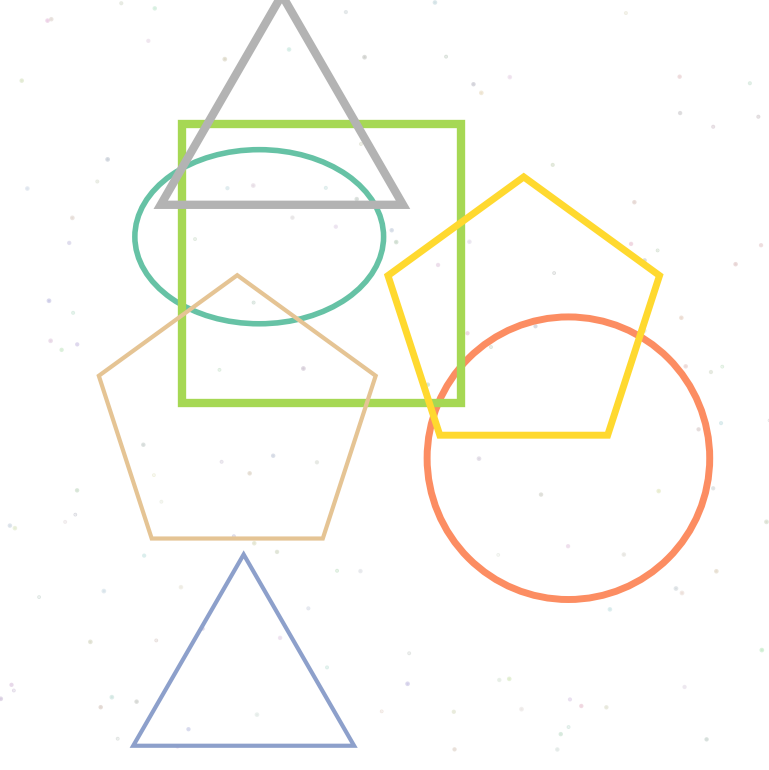[{"shape": "oval", "thickness": 2, "radius": 0.81, "center": [0.337, 0.693]}, {"shape": "circle", "thickness": 2.5, "radius": 0.92, "center": [0.738, 0.405]}, {"shape": "triangle", "thickness": 1.5, "radius": 0.83, "center": [0.316, 0.114]}, {"shape": "square", "thickness": 3, "radius": 0.91, "center": [0.417, 0.658]}, {"shape": "pentagon", "thickness": 2.5, "radius": 0.93, "center": [0.68, 0.585]}, {"shape": "pentagon", "thickness": 1.5, "radius": 0.95, "center": [0.308, 0.454]}, {"shape": "triangle", "thickness": 3, "radius": 0.91, "center": [0.366, 0.825]}]